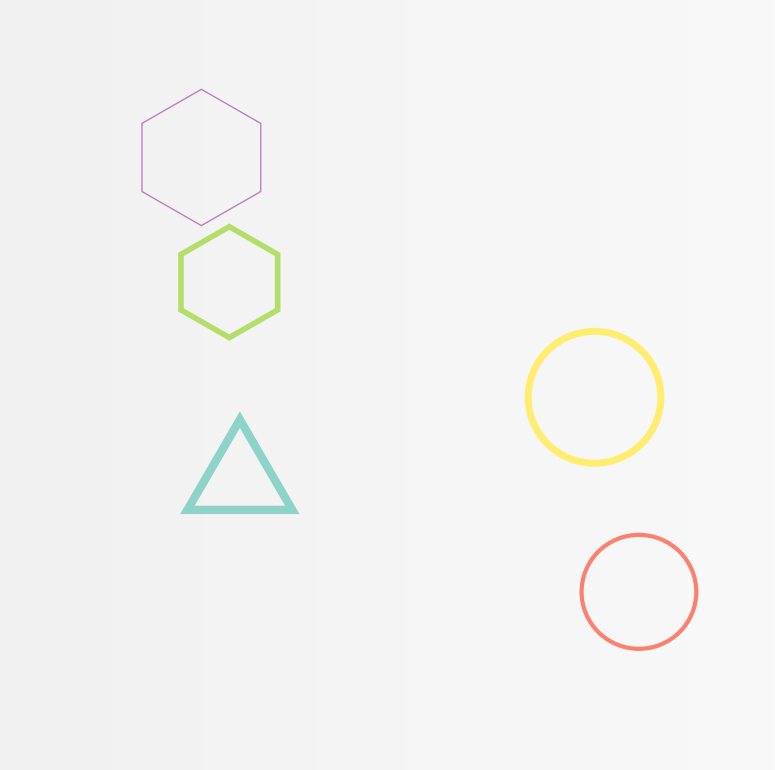[{"shape": "triangle", "thickness": 3, "radius": 0.39, "center": [0.309, 0.377]}, {"shape": "circle", "thickness": 1.5, "radius": 0.37, "center": [0.824, 0.231]}, {"shape": "hexagon", "thickness": 2, "radius": 0.36, "center": [0.296, 0.634]}, {"shape": "hexagon", "thickness": 0.5, "radius": 0.44, "center": [0.26, 0.796]}, {"shape": "circle", "thickness": 2.5, "radius": 0.43, "center": [0.767, 0.484]}]